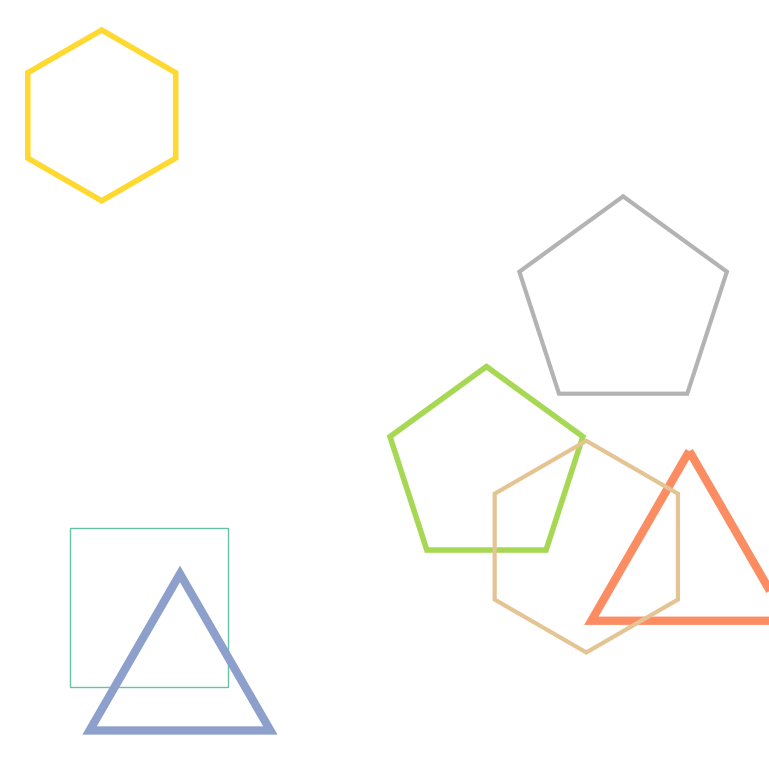[{"shape": "square", "thickness": 0.5, "radius": 0.51, "center": [0.194, 0.211]}, {"shape": "triangle", "thickness": 3, "radius": 0.73, "center": [0.895, 0.267]}, {"shape": "triangle", "thickness": 3, "radius": 0.68, "center": [0.234, 0.119]}, {"shape": "pentagon", "thickness": 2, "radius": 0.66, "center": [0.632, 0.392]}, {"shape": "hexagon", "thickness": 2, "radius": 0.55, "center": [0.132, 0.85]}, {"shape": "hexagon", "thickness": 1.5, "radius": 0.69, "center": [0.761, 0.29]}, {"shape": "pentagon", "thickness": 1.5, "radius": 0.71, "center": [0.809, 0.603]}]